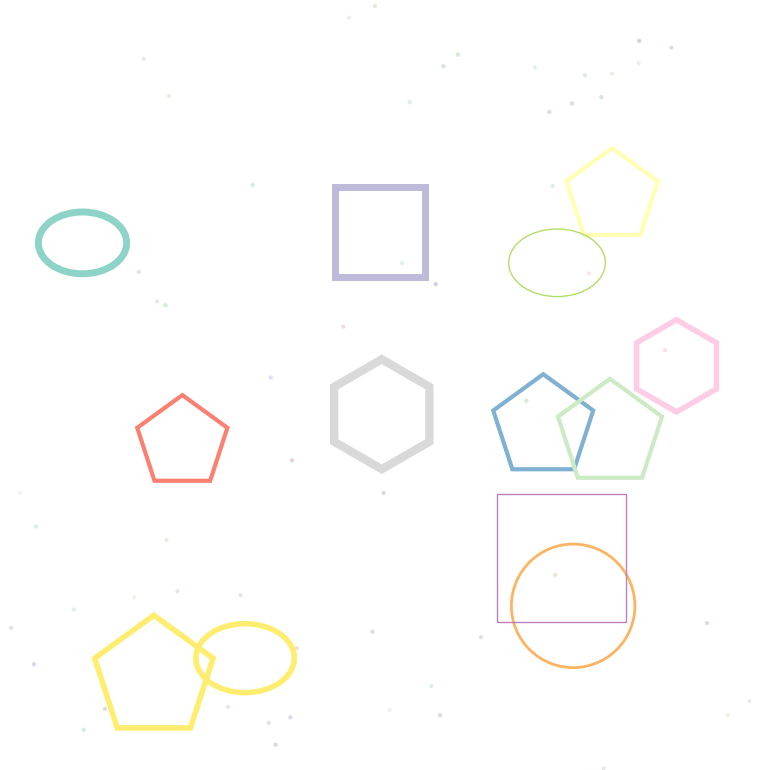[{"shape": "oval", "thickness": 2.5, "radius": 0.29, "center": [0.107, 0.685]}, {"shape": "pentagon", "thickness": 1.5, "radius": 0.31, "center": [0.795, 0.745]}, {"shape": "square", "thickness": 2.5, "radius": 0.29, "center": [0.493, 0.698]}, {"shape": "pentagon", "thickness": 1.5, "radius": 0.31, "center": [0.237, 0.425]}, {"shape": "pentagon", "thickness": 1.5, "radius": 0.34, "center": [0.706, 0.446]}, {"shape": "circle", "thickness": 1, "radius": 0.4, "center": [0.744, 0.213]}, {"shape": "oval", "thickness": 0.5, "radius": 0.31, "center": [0.723, 0.659]}, {"shape": "hexagon", "thickness": 2, "radius": 0.3, "center": [0.879, 0.525]}, {"shape": "hexagon", "thickness": 3, "radius": 0.36, "center": [0.496, 0.462]}, {"shape": "square", "thickness": 0.5, "radius": 0.42, "center": [0.729, 0.275]}, {"shape": "pentagon", "thickness": 1.5, "radius": 0.36, "center": [0.792, 0.437]}, {"shape": "oval", "thickness": 2, "radius": 0.32, "center": [0.318, 0.145]}, {"shape": "pentagon", "thickness": 2, "radius": 0.4, "center": [0.2, 0.12]}]